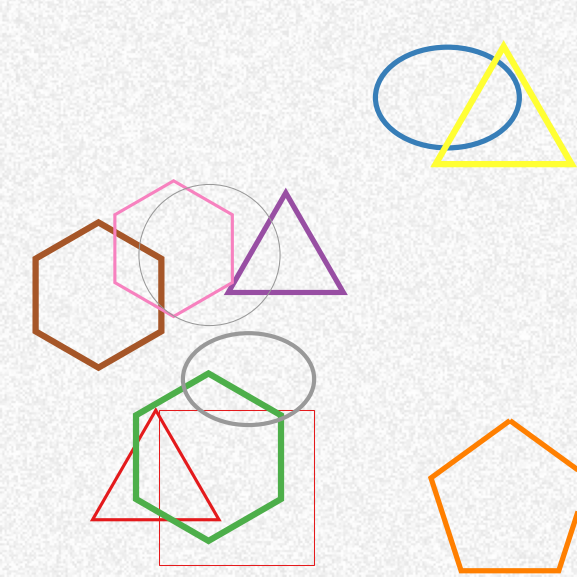[{"shape": "triangle", "thickness": 1.5, "radius": 0.63, "center": [0.27, 0.162]}, {"shape": "square", "thickness": 0.5, "radius": 0.67, "center": [0.41, 0.154]}, {"shape": "oval", "thickness": 2.5, "radius": 0.62, "center": [0.775, 0.83]}, {"shape": "hexagon", "thickness": 3, "radius": 0.72, "center": [0.361, 0.207]}, {"shape": "triangle", "thickness": 2.5, "radius": 0.58, "center": [0.495, 0.55]}, {"shape": "pentagon", "thickness": 2.5, "radius": 0.72, "center": [0.883, 0.127]}, {"shape": "triangle", "thickness": 3, "radius": 0.68, "center": [0.872, 0.783]}, {"shape": "hexagon", "thickness": 3, "radius": 0.63, "center": [0.171, 0.488]}, {"shape": "hexagon", "thickness": 1.5, "radius": 0.59, "center": [0.301, 0.569]}, {"shape": "oval", "thickness": 2, "radius": 0.57, "center": [0.43, 0.343]}, {"shape": "circle", "thickness": 0.5, "radius": 0.61, "center": [0.363, 0.558]}]